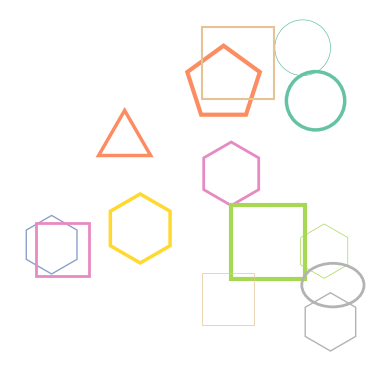[{"shape": "circle", "thickness": 0.5, "radius": 0.36, "center": [0.786, 0.876]}, {"shape": "circle", "thickness": 2.5, "radius": 0.38, "center": [0.82, 0.738]}, {"shape": "pentagon", "thickness": 3, "radius": 0.5, "center": [0.581, 0.782]}, {"shape": "triangle", "thickness": 2.5, "radius": 0.39, "center": [0.324, 0.635]}, {"shape": "hexagon", "thickness": 1, "radius": 0.38, "center": [0.134, 0.364]}, {"shape": "square", "thickness": 2, "radius": 0.34, "center": [0.163, 0.351]}, {"shape": "hexagon", "thickness": 2, "radius": 0.41, "center": [0.601, 0.549]}, {"shape": "hexagon", "thickness": 0.5, "radius": 0.35, "center": [0.842, 0.348]}, {"shape": "square", "thickness": 3, "radius": 0.48, "center": [0.697, 0.37]}, {"shape": "hexagon", "thickness": 2.5, "radius": 0.45, "center": [0.364, 0.407]}, {"shape": "square", "thickness": 0.5, "radius": 0.34, "center": [0.592, 0.224]}, {"shape": "square", "thickness": 1.5, "radius": 0.47, "center": [0.618, 0.837]}, {"shape": "hexagon", "thickness": 1, "radius": 0.38, "center": [0.858, 0.164]}, {"shape": "oval", "thickness": 2, "radius": 0.4, "center": [0.865, 0.26]}]